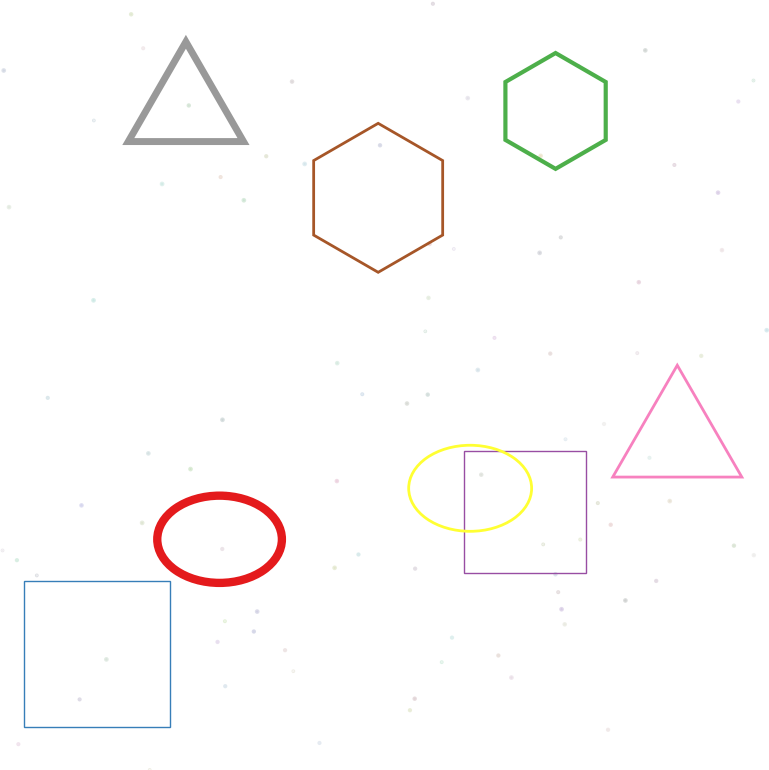[{"shape": "oval", "thickness": 3, "radius": 0.4, "center": [0.285, 0.3]}, {"shape": "square", "thickness": 0.5, "radius": 0.47, "center": [0.126, 0.15]}, {"shape": "hexagon", "thickness": 1.5, "radius": 0.38, "center": [0.722, 0.856]}, {"shape": "square", "thickness": 0.5, "radius": 0.4, "center": [0.682, 0.335]}, {"shape": "oval", "thickness": 1, "radius": 0.4, "center": [0.611, 0.366]}, {"shape": "hexagon", "thickness": 1, "radius": 0.48, "center": [0.491, 0.743]}, {"shape": "triangle", "thickness": 1, "radius": 0.48, "center": [0.88, 0.429]}, {"shape": "triangle", "thickness": 2.5, "radius": 0.43, "center": [0.241, 0.859]}]